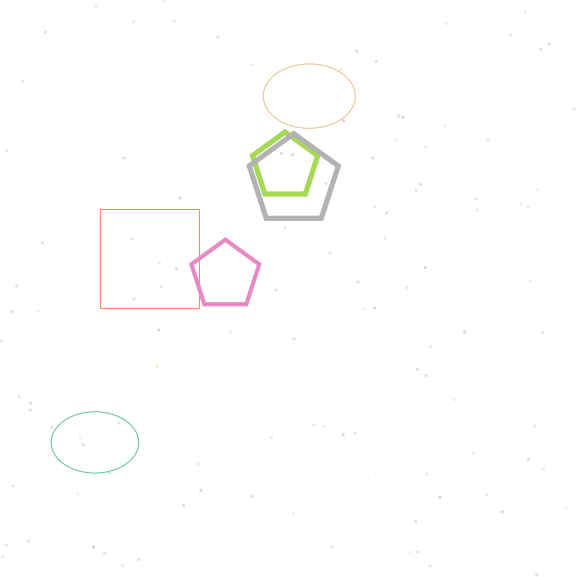[{"shape": "oval", "thickness": 0.5, "radius": 0.38, "center": [0.164, 0.233]}, {"shape": "square", "thickness": 0.5, "radius": 0.43, "center": [0.259, 0.552]}, {"shape": "pentagon", "thickness": 2, "radius": 0.31, "center": [0.39, 0.522]}, {"shape": "pentagon", "thickness": 2.5, "radius": 0.3, "center": [0.494, 0.711]}, {"shape": "oval", "thickness": 0.5, "radius": 0.4, "center": [0.536, 0.833]}, {"shape": "pentagon", "thickness": 2.5, "radius": 0.41, "center": [0.509, 0.687]}]